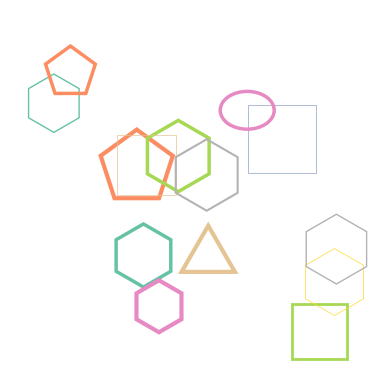[{"shape": "hexagon", "thickness": 2.5, "radius": 0.41, "center": [0.373, 0.336]}, {"shape": "hexagon", "thickness": 1, "radius": 0.38, "center": [0.14, 0.732]}, {"shape": "pentagon", "thickness": 3, "radius": 0.49, "center": [0.355, 0.565]}, {"shape": "pentagon", "thickness": 2.5, "radius": 0.34, "center": [0.183, 0.812]}, {"shape": "square", "thickness": 0.5, "radius": 0.44, "center": [0.733, 0.638]}, {"shape": "hexagon", "thickness": 3, "radius": 0.34, "center": [0.413, 0.205]}, {"shape": "oval", "thickness": 2.5, "radius": 0.35, "center": [0.642, 0.714]}, {"shape": "hexagon", "thickness": 2.5, "radius": 0.46, "center": [0.463, 0.595]}, {"shape": "square", "thickness": 2, "radius": 0.35, "center": [0.83, 0.139]}, {"shape": "hexagon", "thickness": 0.5, "radius": 0.44, "center": [0.869, 0.267]}, {"shape": "triangle", "thickness": 3, "radius": 0.4, "center": [0.541, 0.334]}, {"shape": "square", "thickness": 0.5, "radius": 0.39, "center": [0.381, 0.572]}, {"shape": "hexagon", "thickness": 1, "radius": 0.45, "center": [0.874, 0.353]}, {"shape": "hexagon", "thickness": 1.5, "radius": 0.46, "center": [0.537, 0.545]}]